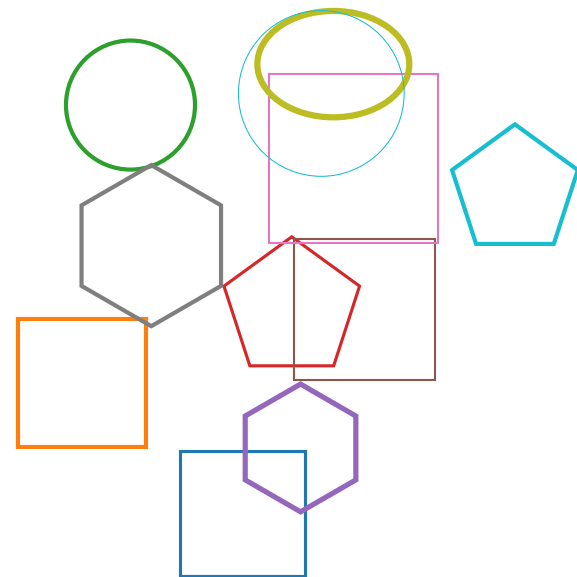[{"shape": "square", "thickness": 1.5, "radius": 0.54, "center": [0.42, 0.11]}, {"shape": "square", "thickness": 2, "radius": 0.55, "center": [0.142, 0.336]}, {"shape": "circle", "thickness": 2, "radius": 0.56, "center": [0.226, 0.817]}, {"shape": "pentagon", "thickness": 1.5, "radius": 0.62, "center": [0.505, 0.466]}, {"shape": "hexagon", "thickness": 2.5, "radius": 0.55, "center": [0.52, 0.223]}, {"shape": "square", "thickness": 1, "radius": 0.61, "center": [0.632, 0.464]}, {"shape": "square", "thickness": 1, "radius": 0.73, "center": [0.612, 0.725]}, {"shape": "hexagon", "thickness": 2, "radius": 0.7, "center": [0.262, 0.574]}, {"shape": "oval", "thickness": 3, "radius": 0.66, "center": [0.577, 0.888]}, {"shape": "pentagon", "thickness": 2, "radius": 0.57, "center": [0.892, 0.669]}, {"shape": "circle", "thickness": 0.5, "radius": 0.72, "center": [0.556, 0.837]}]